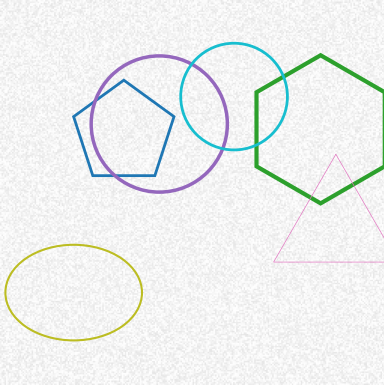[{"shape": "pentagon", "thickness": 2, "radius": 0.69, "center": [0.322, 0.655]}, {"shape": "hexagon", "thickness": 3, "radius": 0.96, "center": [0.833, 0.664]}, {"shape": "circle", "thickness": 2.5, "radius": 0.88, "center": [0.414, 0.678]}, {"shape": "triangle", "thickness": 0.5, "radius": 0.93, "center": [0.872, 0.413]}, {"shape": "oval", "thickness": 1.5, "radius": 0.89, "center": [0.191, 0.24]}, {"shape": "circle", "thickness": 2, "radius": 0.69, "center": [0.608, 0.749]}]